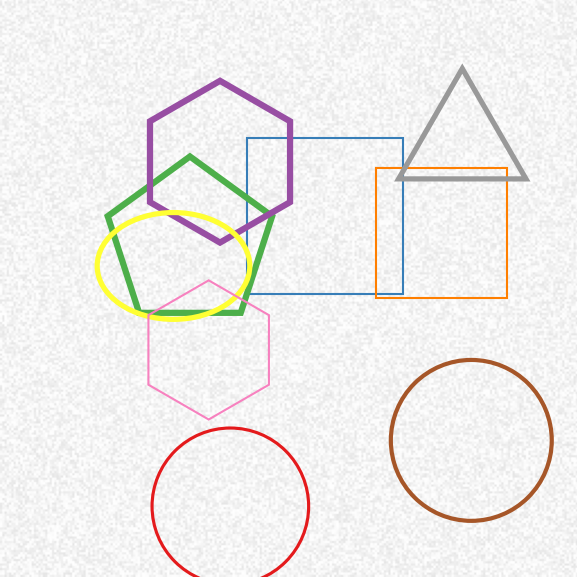[{"shape": "circle", "thickness": 1.5, "radius": 0.68, "center": [0.399, 0.122]}, {"shape": "square", "thickness": 1, "radius": 0.68, "center": [0.563, 0.625]}, {"shape": "pentagon", "thickness": 3, "radius": 0.75, "center": [0.329, 0.578]}, {"shape": "hexagon", "thickness": 3, "radius": 0.7, "center": [0.381, 0.719]}, {"shape": "square", "thickness": 1, "radius": 0.57, "center": [0.765, 0.596]}, {"shape": "oval", "thickness": 2.5, "radius": 0.66, "center": [0.3, 0.539]}, {"shape": "circle", "thickness": 2, "radius": 0.7, "center": [0.816, 0.237]}, {"shape": "hexagon", "thickness": 1, "radius": 0.6, "center": [0.361, 0.393]}, {"shape": "triangle", "thickness": 2.5, "radius": 0.64, "center": [0.801, 0.753]}]